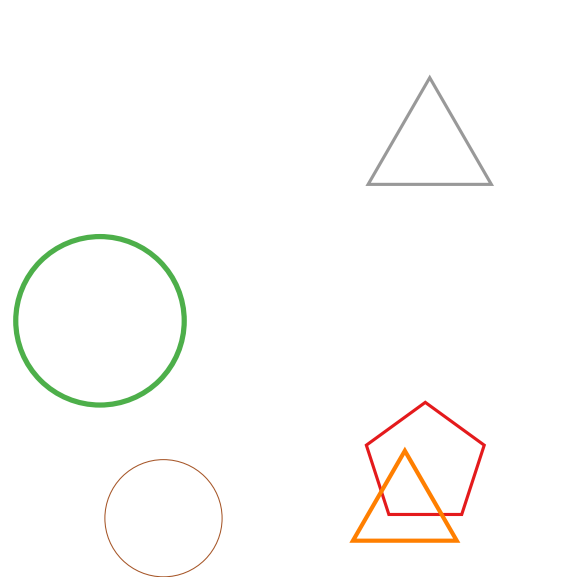[{"shape": "pentagon", "thickness": 1.5, "radius": 0.54, "center": [0.736, 0.195]}, {"shape": "circle", "thickness": 2.5, "radius": 0.73, "center": [0.173, 0.444]}, {"shape": "triangle", "thickness": 2, "radius": 0.52, "center": [0.701, 0.115]}, {"shape": "circle", "thickness": 0.5, "radius": 0.51, "center": [0.283, 0.102]}, {"shape": "triangle", "thickness": 1.5, "radius": 0.62, "center": [0.744, 0.741]}]